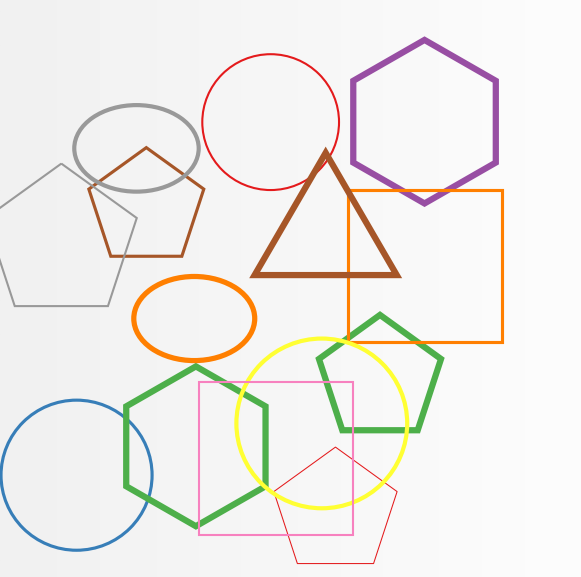[{"shape": "circle", "thickness": 1, "radius": 0.59, "center": [0.466, 0.788]}, {"shape": "pentagon", "thickness": 0.5, "radius": 0.56, "center": [0.577, 0.113]}, {"shape": "circle", "thickness": 1.5, "radius": 0.65, "center": [0.132, 0.176]}, {"shape": "pentagon", "thickness": 3, "radius": 0.55, "center": [0.654, 0.343]}, {"shape": "hexagon", "thickness": 3, "radius": 0.69, "center": [0.337, 0.226]}, {"shape": "hexagon", "thickness": 3, "radius": 0.71, "center": [0.73, 0.788]}, {"shape": "square", "thickness": 1.5, "radius": 0.66, "center": [0.731, 0.538]}, {"shape": "oval", "thickness": 2.5, "radius": 0.52, "center": [0.334, 0.448]}, {"shape": "circle", "thickness": 2, "radius": 0.73, "center": [0.554, 0.266]}, {"shape": "pentagon", "thickness": 1.5, "radius": 0.52, "center": [0.252, 0.64]}, {"shape": "triangle", "thickness": 3, "radius": 0.71, "center": [0.56, 0.593]}, {"shape": "square", "thickness": 1, "radius": 0.66, "center": [0.474, 0.205]}, {"shape": "oval", "thickness": 2, "radius": 0.54, "center": [0.235, 0.742]}, {"shape": "pentagon", "thickness": 1, "radius": 0.68, "center": [0.106, 0.579]}]